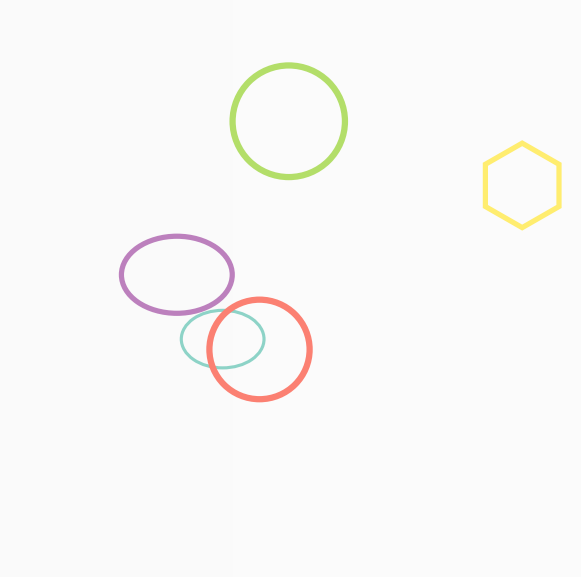[{"shape": "oval", "thickness": 1.5, "radius": 0.36, "center": [0.383, 0.412]}, {"shape": "circle", "thickness": 3, "radius": 0.43, "center": [0.446, 0.394]}, {"shape": "circle", "thickness": 3, "radius": 0.48, "center": [0.497, 0.789]}, {"shape": "oval", "thickness": 2.5, "radius": 0.48, "center": [0.304, 0.523]}, {"shape": "hexagon", "thickness": 2.5, "radius": 0.37, "center": [0.898, 0.678]}]